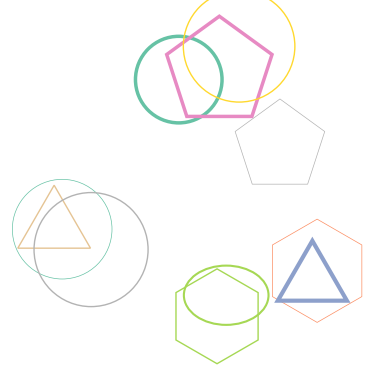[{"shape": "circle", "thickness": 0.5, "radius": 0.65, "center": [0.161, 0.405]}, {"shape": "circle", "thickness": 2.5, "radius": 0.56, "center": [0.464, 0.793]}, {"shape": "hexagon", "thickness": 0.5, "radius": 0.67, "center": [0.824, 0.297]}, {"shape": "triangle", "thickness": 3, "radius": 0.52, "center": [0.811, 0.271]}, {"shape": "pentagon", "thickness": 2.5, "radius": 0.72, "center": [0.57, 0.814]}, {"shape": "hexagon", "thickness": 1, "radius": 0.62, "center": [0.564, 0.178]}, {"shape": "oval", "thickness": 1.5, "radius": 0.55, "center": [0.588, 0.233]}, {"shape": "circle", "thickness": 1, "radius": 0.72, "center": [0.621, 0.88]}, {"shape": "triangle", "thickness": 1, "radius": 0.54, "center": [0.141, 0.41]}, {"shape": "circle", "thickness": 1, "radius": 0.74, "center": [0.237, 0.352]}, {"shape": "pentagon", "thickness": 0.5, "radius": 0.61, "center": [0.727, 0.621]}]